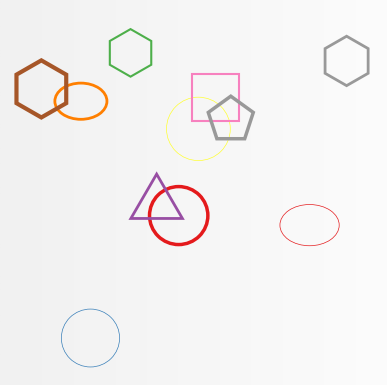[{"shape": "circle", "thickness": 2.5, "radius": 0.38, "center": [0.461, 0.44]}, {"shape": "oval", "thickness": 0.5, "radius": 0.38, "center": [0.799, 0.415]}, {"shape": "circle", "thickness": 0.5, "radius": 0.38, "center": [0.233, 0.122]}, {"shape": "hexagon", "thickness": 1.5, "radius": 0.31, "center": [0.337, 0.863]}, {"shape": "triangle", "thickness": 2, "radius": 0.38, "center": [0.404, 0.471]}, {"shape": "oval", "thickness": 2, "radius": 0.34, "center": [0.209, 0.737]}, {"shape": "circle", "thickness": 0.5, "radius": 0.41, "center": [0.512, 0.665]}, {"shape": "hexagon", "thickness": 3, "radius": 0.37, "center": [0.107, 0.769]}, {"shape": "square", "thickness": 1.5, "radius": 0.3, "center": [0.556, 0.747]}, {"shape": "pentagon", "thickness": 2.5, "radius": 0.31, "center": [0.596, 0.689]}, {"shape": "hexagon", "thickness": 2, "radius": 0.32, "center": [0.894, 0.842]}]